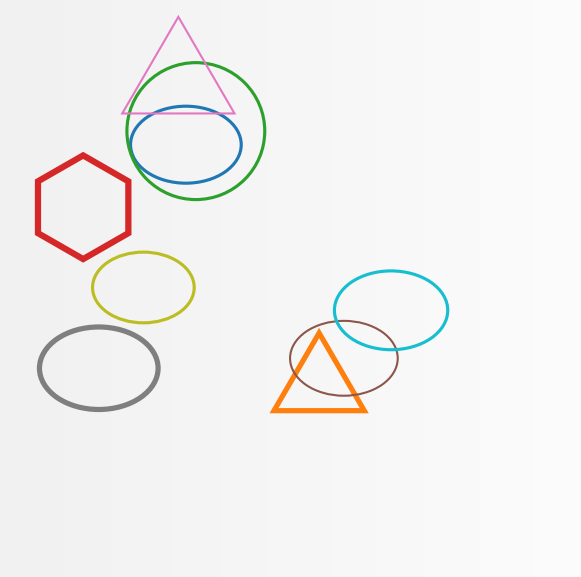[{"shape": "oval", "thickness": 1.5, "radius": 0.48, "center": [0.32, 0.749]}, {"shape": "triangle", "thickness": 2.5, "radius": 0.45, "center": [0.549, 0.333]}, {"shape": "circle", "thickness": 1.5, "radius": 0.59, "center": [0.337, 0.772]}, {"shape": "hexagon", "thickness": 3, "radius": 0.45, "center": [0.143, 0.64]}, {"shape": "oval", "thickness": 1, "radius": 0.46, "center": [0.592, 0.379]}, {"shape": "triangle", "thickness": 1, "radius": 0.56, "center": [0.307, 0.858]}, {"shape": "oval", "thickness": 2.5, "radius": 0.51, "center": [0.17, 0.362]}, {"shape": "oval", "thickness": 1.5, "radius": 0.44, "center": [0.247, 0.501]}, {"shape": "oval", "thickness": 1.5, "radius": 0.49, "center": [0.673, 0.462]}]